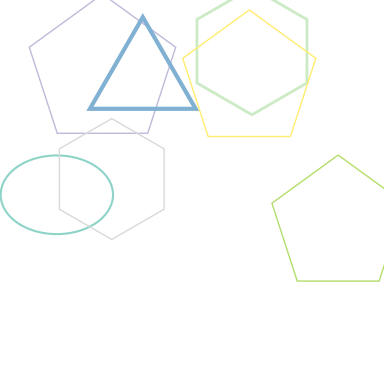[{"shape": "oval", "thickness": 1.5, "radius": 0.73, "center": [0.148, 0.494]}, {"shape": "pentagon", "thickness": 1, "radius": 1.0, "center": [0.266, 0.816]}, {"shape": "triangle", "thickness": 3, "radius": 0.79, "center": [0.371, 0.797]}, {"shape": "pentagon", "thickness": 1, "radius": 0.9, "center": [0.878, 0.416]}, {"shape": "hexagon", "thickness": 1, "radius": 0.78, "center": [0.29, 0.535]}, {"shape": "hexagon", "thickness": 2, "radius": 0.82, "center": [0.654, 0.867]}, {"shape": "pentagon", "thickness": 1, "radius": 0.91, "center": [0.647, 0.792]}]